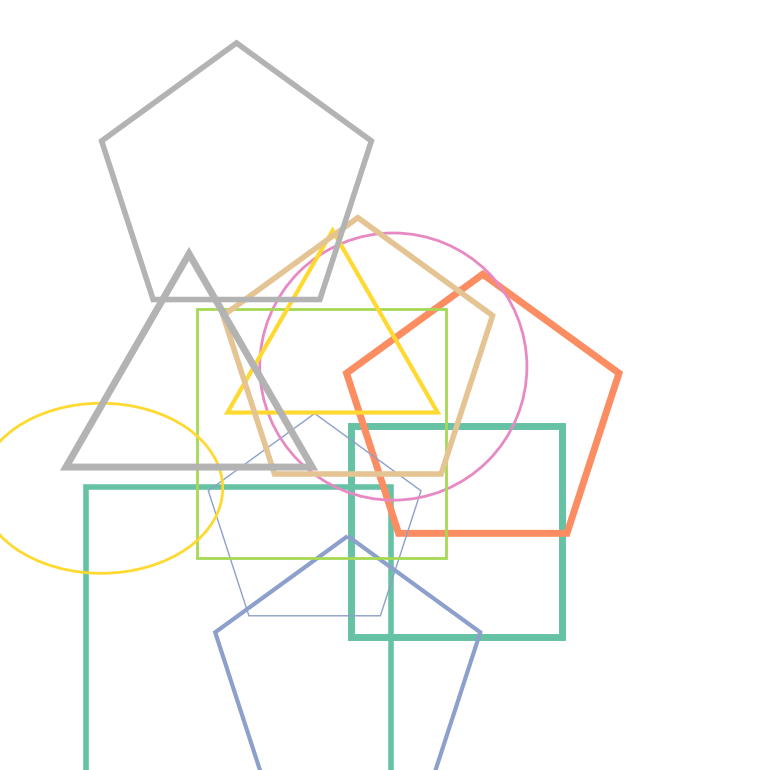[{"shape": "square", "thickness": 2.5, "radius": 0.68, "center": [0.593, 0.31]}, {"shape": "square", "thickness": 2, "radius": 0.99, "center": [0.31, 0.169]}, {"shape": "pentagon", "thickness": 2.5, "radius": 0.93, "center": [0.627, 0.458]}, {"shape": "pentagon", "thickness": 1.5, "radius": 0.91, "center": [0.452, 0.123]}, {"shape": "pentagon", "thickness": 0.5, "radius": 0.73, "center": [0.409, 0.318]}, {"shape": "circle", "thickness": 1, "radius": 0.87, "center": [0.511, 0.524]}, {"shape": "square", "thickness": 1, "radius": 0.81, "center": [0.417, 0.437]}, {"shape": "oval", "thickness": 1, "radius": 0.79, "center": [0.132, 0.366]}, {"shape": "triangle", "thickness": 1.5, "radius": 0.79, "center": [0.432, 0.543]}, {"shape": "pentagon", "thickness": 2, "radius": 0.92, "center": [0.465, 0.533]}, {"shape": "pentagon", "thickness": 2, "radius": 0.92, "center": [0.307, 0.76]}, {"shape": "triangle", "thickness": 2.5, "radius": 0.92, "center": [0.246, 0.486]}]